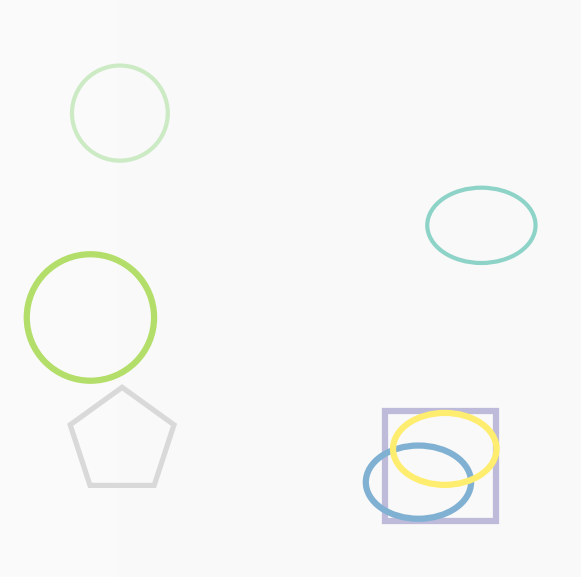[{"shape": "oval", "thickness": 2, "radius": 0.47, "center": [0.828, 0.609]}, {"shape": "square", "thickness": 3, "radius": 0.47, "center": [0.758, 0.193]}, {"shape": "oval", "thickness": 3, "radius": 0.45, "center": [0.72, 0.164]}, {"shape": "circle", "thickness": 3, "radius": 0.55, "center": [0.156, 0.449]}, {"shape": "pentagon", "thickness": 2.5, "radius": 0.47, "center": [0.21, 0.235]}, {"shape": "circle", "thickness": 2, "radius": 0.41, "center": [0.206, 0.803]}, {"shape": "oval", "thickness": 3, "radius": 0.44, "center": [0.765, 0.222]}]